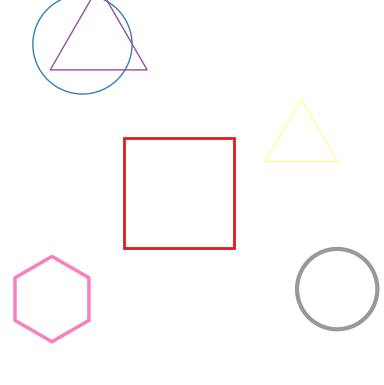[{"shape": "square", "thickness": 2, "radius": 0.72, "center": [0.465, 0.498]}, {"shape": "circle", "thickness": 1, "radius": 0.64, "center": [0.214, 0.885]}, {"shape": "triangle", "thickness": 1, "radius": 0.73, "center": [0.256, 0.891]}, {"shape": "triangle", "thickness": 0.5, "radius": 0.54, "center": [0.783, 0.635]}, {"shape": "hexagon", "thickness": 2.5, "radius": 0.55, "center": [0.135, 0.223]}, {"shape": "circle", "thickness": 3, "radius": 0.52, "center": [0.876, 0.249]}]